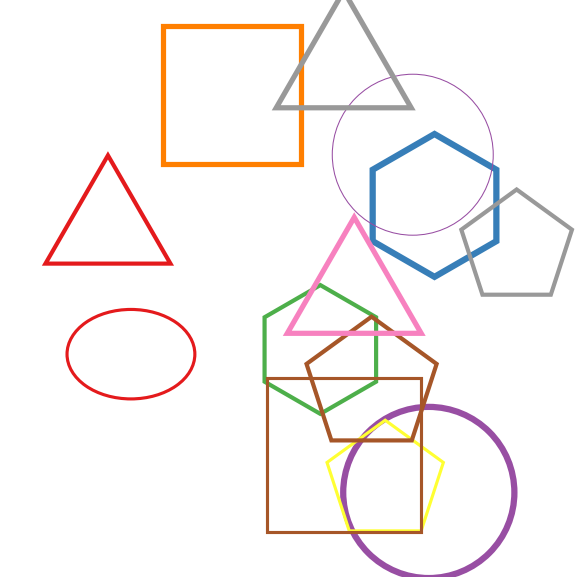[{"shape": "oval", "thickness": 1.5, "radius": 0.55, "center": [0.227, 0.386]}, {"shape": "triangle", "thickness": 2, "radius": 0.62, "center": [0.187, 0.605]}, {"shape": "hexagon", "thickness": 3, "radius": 0.62, "center": [0.752, 0.643]}, {"shape": "hexagon", "thickness": 2, "radius": 0.56, "center": [0.555, 0.394]}, {"shape": "circle", "thickness": 0.5, "radius": 0.7, "center": [0.715, 0.731]}, {"shape": "circle", "thickness": 3, "radius": 0.74, "center": [0.743, 0.146]}, {"shape": "square", "thickness": 2.5, "radius": 0.6, "center": [0.402, 0.835]}, {"shape": "pentagon", "thickness": 1.5, "radius": 0.53, "center": [0.667, 0.166]}, {"shape": "square", "thickness": 1.5, "radius": 0.67, "center": [0.596, 0.211]}, {"shape": "pentagon", "thickness": 2, "radius": 0.59, "center": [0.643, 0.332]}, {"shape": "triangle", "thickness": 2.5, "radius": 0.67, "center": [0.613, 0.489]}, {"shape": "triangle", "thickness": 2.5, "radius": 0.67, "center": [0.595, 0.88]}, {"shape": "pentagon", "thickness": 2, "radius": 0.5, "center": [0.895, 0.57]}]